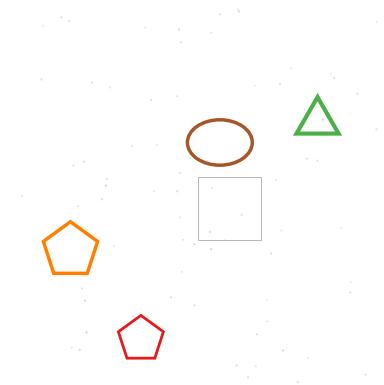[{"shape": "pentagon", "thickness": 2, "radius": 0.31, "center": [0.366, 0.119]}, {"shape": "triangle", "thickness": 3, "radius": 0.32, "center": [0.825, 0.685]}, {"shape": "pentagon", "thickness": 2.5, "radius": 0.37, "center": [0.183, 0.35]}, {"shape": "oval", "thickness": 2.5, "radius": 0.42, "center": [0.571, 0.63]}, {"shape": "square", "thickness": 0.5, "radius": 0.41, "center": [0.597, 0.459]}]